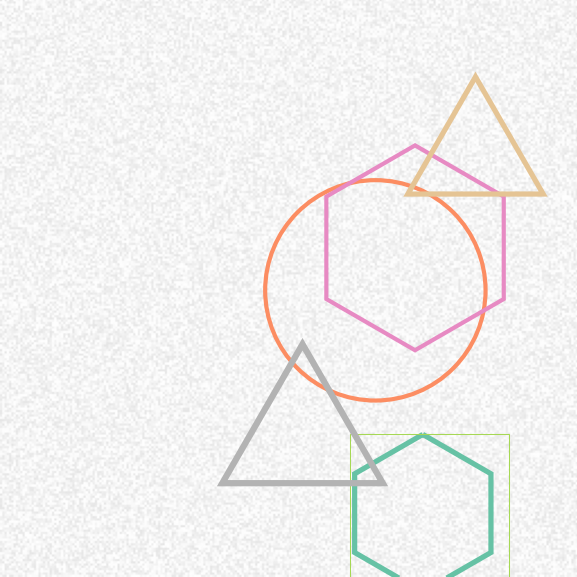[{"shape": "hexagon", "thickness": 2.5, "radius": 0.68, "center": [0.732, 0.111]}, {"shape": "circle", "thickness": 2, "radius": 0.95, "center": [0.65, 0.496]}, {"shape": "hexagon", "thickness": 2, "radius": 0.89, "center": [0.719, 0.57]}, {"shape": "square", "thickness": 0.5, "radius": 0.69, "center": [0.744, 0.11]}, {"shape": "triangle", "thickness": 2.5, "radius": 0.68, "center": [0.823, 0.731]}, {"shape": "triangle", "thickness": 3, "radius": 0.8, "center": [0.524, 0.243]}]